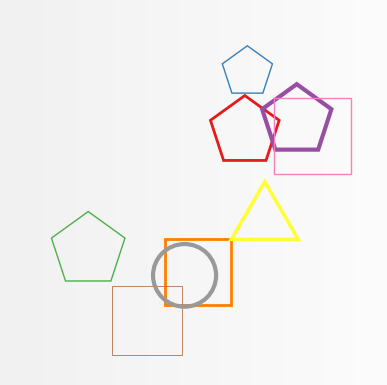[{"shape": "pentagon", "thickness": 2, "radius": 0.47, "center": [0.632, 0.659]}, {"shape": "pentagon", "thickness": 1, "radius": 0.34, "center": [0.638, 0.813]}, {"shape": "pentagon", "thickness": 1, "radius": 0.5, "center": [0.228, 0.351]}, {"shape": "pentagon", "thickness": 3, "radius": 0.47, "center": [0.766, 0.687]}, {"shape": "square", "thickness": 2, "radius": 0.43, "center": [0.511, 0.293]}, {"shape": "triangle", "thickness": 2.5, "radius": 0.5, "center": [0.683, 0.428]}, {"shape": "square", "thickness": 0.5, "radius": 0.45, "center": [0.379, 0.167]}, {"shape": "square", "thickness": 1, "radius": 0.49, "center": [0.806, 0.646]}, {"shape": "circle", "thickness": 3, "radius": 0.41, "center": [0.476, 0.285]}]